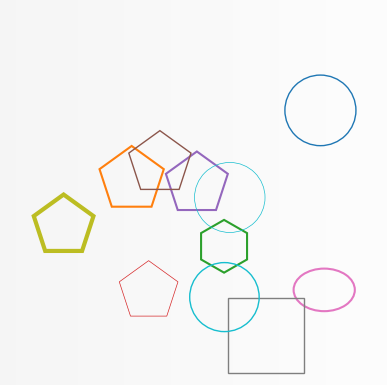[{"shape": "circle", "thickness": 1, "radius": 0.46, "center": [0.827, 0.713]}, {"shape": "pentagon", "thickness": 1.5, "radius": 0.44, "center": [0.34, 0.534]}, {"shape": "hexagon", "thickness": 1.5, "radius": 0.34, "center": [0.578, 0.36]}, {"shape": "pentagon", "thickness": 0.5, "radius": 0.4, "center": [0.384, 0.243]}, {"shape": "pentagon", "thickness": 1.5, "radius": 0.42, "center": [0.508, 0.522]}, {"shape": "pentagon", "thickness": 1, "radius": 0.42, "center": [0.413, 0.576]}, {"shape": "oval", "thickness": 1.5, "radius": 0.39, "center": [0.837, 0.247]}, {"shape": "square", "thickness": 1, "radius": 0.49, "center": [0.687, 0.128]}, {"shape": "pentagon", "thickness": 3, "radius": 0.41, "center": [0.164, 0.414]}, {"shape": "circle", "thickness": 1, "radius": 0.45, "center": [0.579, 0.228]}, {"shape": "circle", "thickness": 0.5, "radius": 0.45, "center": [0.593, 0.487]}]